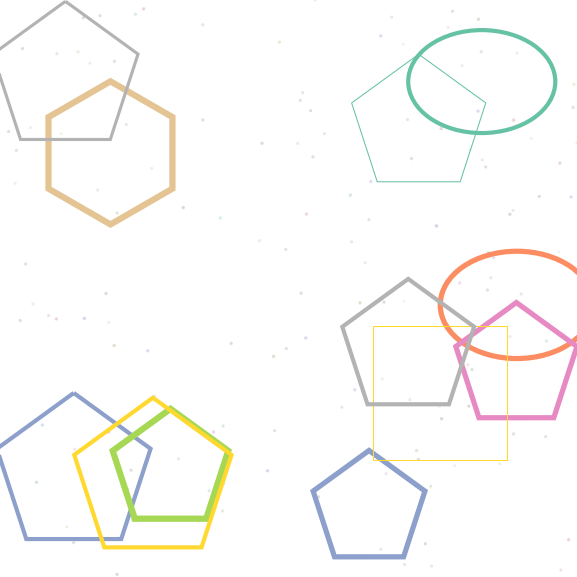[{"shape": "pentagon", "thickness": 0.5, "radius": 0.61, "center": [0.725, 0.783]}, {"shape": "oval", "thickness": 2, "radius": 0.64, "center": [0.834, 0.858]}, {"shape": "oval", "thickness": 2.5, "radius": 0.66, "center": [0.895, 0.471]}, {"shape": "pentagon", "thickness": 2, "radius": 0.7, "center": [0.128, 0.179]}, {"shape": "pentagon", "thickness": 2.5, "radius": 0.51, "center": [0.639, 0.117]}, {"shape": "pentagon", "thickness": 2.5, "radius": 0.55, "center": [0.894, 0.365]}, {"shape": "pentagon", "thickness": 3, "radius": 0.53, "center": [0.295, 0.186]}, {"shape": "pentagon", "thickness": 2, "radius": 0.72, "center": [0.265, 0.167]}, {"shape": "square", "thickness": 0.5, "radius": 0.58, "center": [0.763, 0.318]}, {"shape": "hexagon", "thickness": 3, "radius": 0.62, "center": [0.191, 0.734]}, {"shape": "pentagon", "thickness": 1.5, "radius": 0.66, "center": [0.113, 0.865]}, {"shape": "pentagon", "thickness": 2, "radius": 0.6, "center": [0.707, 0.396]}]